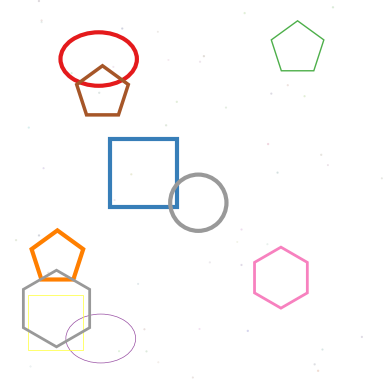[{"shape": "oval", "thickness": 3, "radius": 0.5, "center": [0.256, 0.847]}, {"shape": "square", "thickness": 3, "radius": 0.44, "center": [0.373, 0.55]}, {"shape": "pentagon", "thickness": 1, "radius": 0.36, "center": [0.773, 0.874]}, {"shape": "oval", "thickness": 0.5, "radius": 0.45, "center": [0.262, 0.121]}, {"shape": "pentagon", "thickness": 3, "radius": 0.35, "center": [0.149, 0.331]}, {"shape": "square", "thickness": 0.5, "radius": 0.36, "center": [0.145, 0.163]}, {"shape": "pentagon", "thickness": 2.5, "radius": 0.35, "center": [0.266, 0.759]}, {"shape": "hexagon", "thickness": 2, "radius": 0.4, "center": [0.73, 0.279]}, {"shape": "circle", "thickness": 3, "radius": 0.37, "center": [0.515, 0.473]}, {"shape": "hexagon", "thickness": 2, "radius": 0.5, "center": [0.147, 0.199]}]